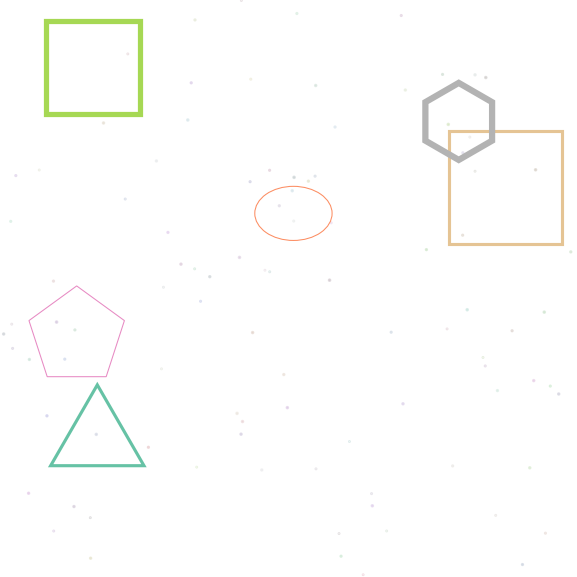[{"shape": "triangle", "thickness": 1.5, "radius": 0.47, "center": [0.168, 0.239]}, {"shape": "oval", "thickness": 0.5, "radius": 0.33, "center": [0.508, 0.63]}, {"shape": "pentagon", "thickness": 0.5, "radius": 0.43, "center": [0.133, 0.417]}, {"shape": "square", "thickness": 2.5, "radius": 0.41, "center": [0.161, 0.882]}, {"shape": "square", "thickness": 1.5, "radius": 0.49, "center": [0.875, 0.675]}, {"shape": "hexagon", "thickness": 3, "radius": 0.33, "center": [0.794, 0.789]}]